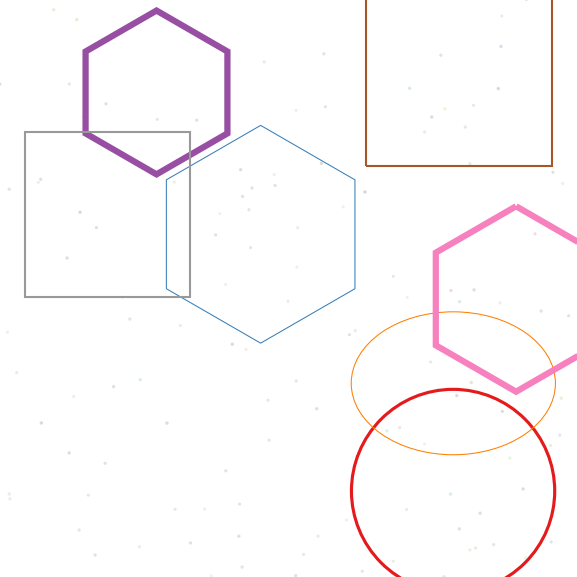[{"shape": "circle", "thickness": 1.5, "radius": 0.88, "center": [0.785, 0.149]}, {"shape": "hexagon", "thickness": 0.5, "radius": 0.94, "center": [0.451, 0.593]}, {"shape": "hexagon", "thickness": 3, "radius": 0.71, "center": [0.271, 0.839]}, {"shape": "oval", "thickness": 0.5, "radius": 0.88, "center": [0.785, 0.335]}, {"shape": "square", "thickness": 1, "radius": 0.8, "center": [0.795, 0.873]}, {"shape": "hexagon", "thickness": 3, "radius": 0.8, "center": [0.894, 0.481]}, {"shape": "square", "thickness": 1, "radius": 0.72, "center": [0.187, 0.627]}]